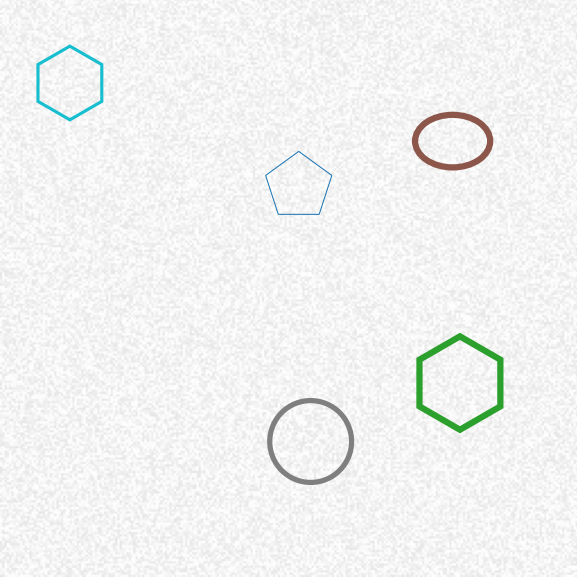[{"shape": "pentagon", "thickness": 0.5, "radius": 0.3, "center": [0.517, 0.677]}, {"shape": "hexagon", "thickness": 3, "radius": 0.4, "center": [0.796, 0.336]}, {"shape": "oval", "thickness": 3, "radius": 0.33, "center": [0.784, 0.755]}, {"shape": "circle", "thickness": 2.5, "radius": 0.35, "center": [0.538, 0.235]}, {"shape": "hexagon", "thickness": 1.5, "radius": 0.32, "center": [0.121, 0.855]}]